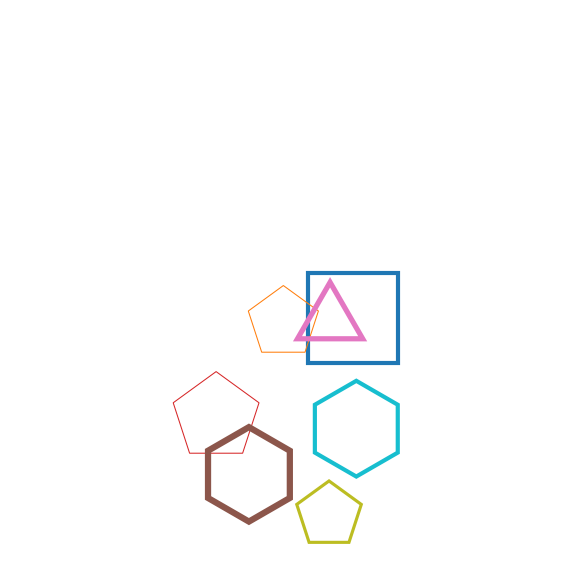[{"shape": "square", "thickness": 2, "radius": 0.39, "center": [0.611, 0.448]}, {"shape": "pentagon", "thickness": 0.5, "radius": 0.32, "center": [0.491, 0.441]}, {"shape": "pentagon", "thickness": 0.5, "radius": 0.39, "center": [0.374, 0.278]}, {"shape": "hexagon", "thickness": 3, "radius": 0.41, "center": [0.431, 0.178]}, {"shape": "triangle", "thickness": 2.5, "radius": 0.33, "center": [0.572, 0.445]}, {"shape": "pentagon", "thickness": 1.5, "radius": 0.29, "center": [0.57, 0.108]}, {"shape": "hexagon", "thickness": 2, "radius": 0.41, "center": [0.617, 0.257]}]